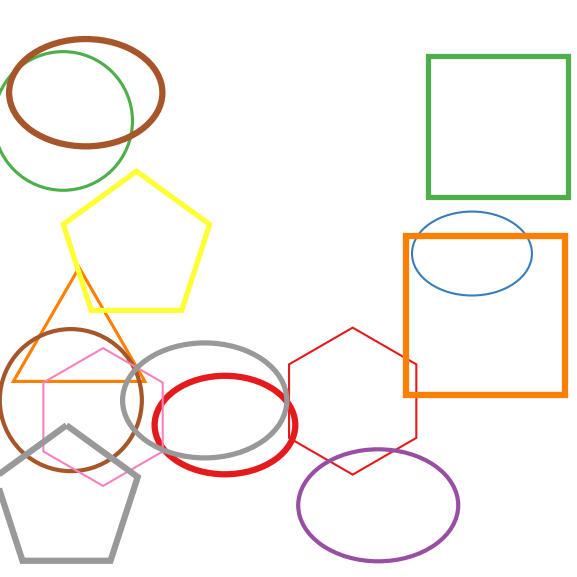[{"shape": "hexagon", "thickness": 1, "radius": 0.64, "center": [0.611, 0.305]}, {"shape": "oval", "thickness": 3, "radius": 0.61, "center": [0.39, 0.263]}, {"shape": "oval", "thickness": 1, "radius": 0.52, "center": [0.817, 0.56]}, {"shape": "circle", "thickness": 1.5, "radius": 0.6, "center": [0.109, 0.79]}, {"shape": "square", "thickness": 2.5, "radius": 0.61, "center": [0.862, 0.781]}, {"shape": "oval", "thickness": 2, "radius": 0.69, "center": [0.655, 0.124]}, {"shape": "triangle", "thickness": 1.5, "radius": 0.66, "center": [0.137, 0.404]}, {"shape": "square", "thickness": 3, "radius": 0.69, "center": [0.84, 0.453]}, {"shape": "pentagon", "thickness": 2.5, "radius": 0.67, "center": [0.236, 0.569]}, {"shape": "oval", "thickness": 3, "radius": 0.66, "center": [0.148, 0.839]}, {"shape": "circle", "thickness": 2, "radius": 0.61, "center": [0.123, 0.306]}, {"shape": "hexagon", "thickness": 1, "radius": 0.6, "center": [0.178, 0.277]}, {"shape": "pentagon", "thickness": 3, "radius": 0.65, "center": [0.115, 0.133]}, {"shape": "oval", "thickness": 2.5, "radius": 0.71, "center": [0.354, 0.306]}]